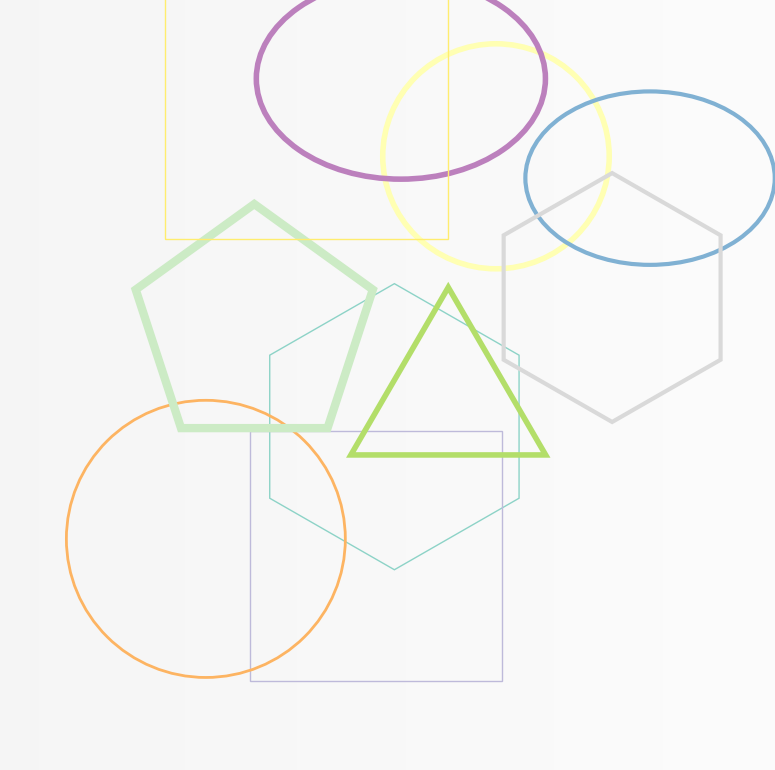[{"shape": "hexagon", "thickness": 0.5, "radius": 0.93, "center": [0.509, 0.446]}, {"shape": "circle", "thickness": 2, "radius": 0.73, "center": [0.64, 0.797]}, {"shape": "square", "thickness": 0.5, "radius": 0.81, "center": [0.485, 0.278]}, {"shape": "oval", "thickness": 1.5, "radius": 0.8, "center": [0.839, 0.769]}, {"shape": "circle", "thickness": 1, "radius": 0.9, "center": [0.266, 0.3]}, {"shape": "triangle", "thickness": 2, "radius": 0.73, "center": [0.578, 0.482]}, {"shape": "hexagon", "thickness": 1.5, "radius": 0.81, "center": [0.79, 0.614]}, {"shape": "oval", "thickness": 2, "radius": 0.93, "center": [0.517, 0.898]}, {"shape": "pentagon", "thickness": 3, "radius": 0.8, "center": [0.328, 0.574]}, {"shape": "square", "thickness": 0.5, "radius": 0.91, "center": [0.395, 0.873]}]